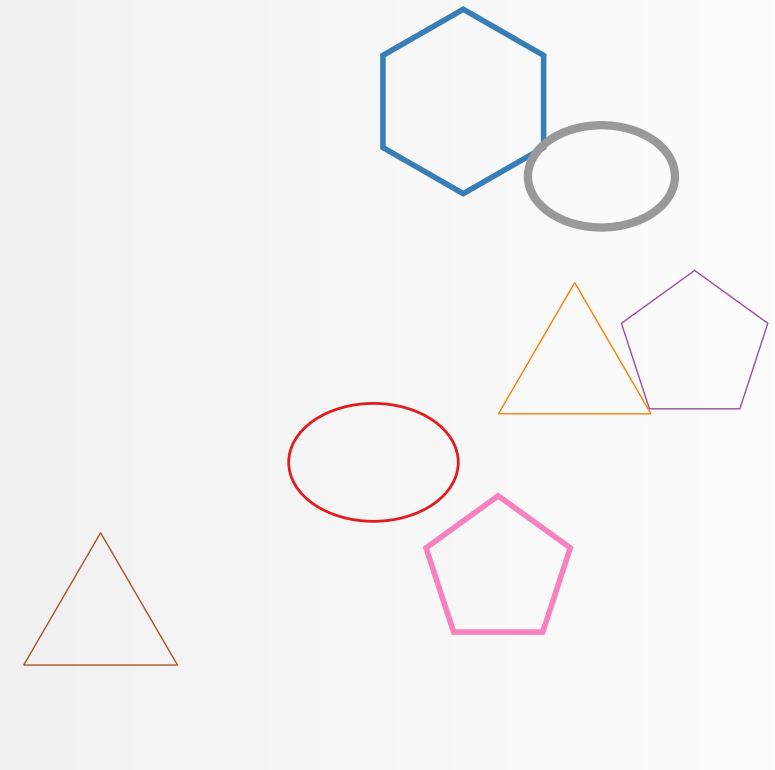[{"shape": "oval", "thickness": 1, "radius": 0.55, "center": [0.482, 0.4]}, {"shape": "hexagon", "thickness": 2, "radius": 0.6, "center": [0.598, 0.868]}, {"shape": "pentagon", "thickness": 0.5, "radius": 0.5, "center": [0.896, 0.549]}, {"shape": "triangle", "thickness": 0.5, "radius": 0.57, "center": [0.742, 0.519]}, {"shape": "triangle", "thickness": 0.5, "radius": 0.57, "center": [0.13, 0.194]}, {"shape": "pentagon", "thickness": 2, "radius": 0.49, "center": [0.643, 0.258]}, {"shape": "oval", "thickness": 3, "radius": 0.47, "center": [0.776, 0.771]}]